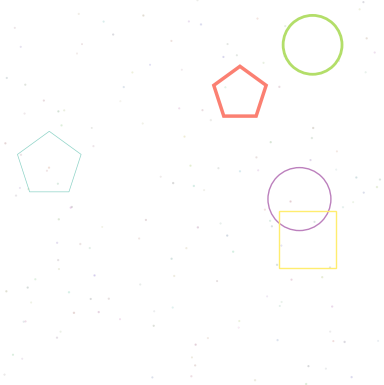[{"shape": "pentagon", "thickness": 0.5, "radius": 0.43, "center": [0.128, 0.572]}, {"shape": "pentagon", "thickness": 2.5, "radius": 0.36, "center": [0.623, 0.756]}, {"shape": "circle", "thickness": 2, "radius": 0.38, "center": [0.812, 0.884]}, {"shape": "circle", "thickness": 1, "radius": 0.41, "center": [0.778, 0.483]}, {"shape": "square", "thickness": 1, "radius": 0.37, "center": [0.799, 0.378]}]